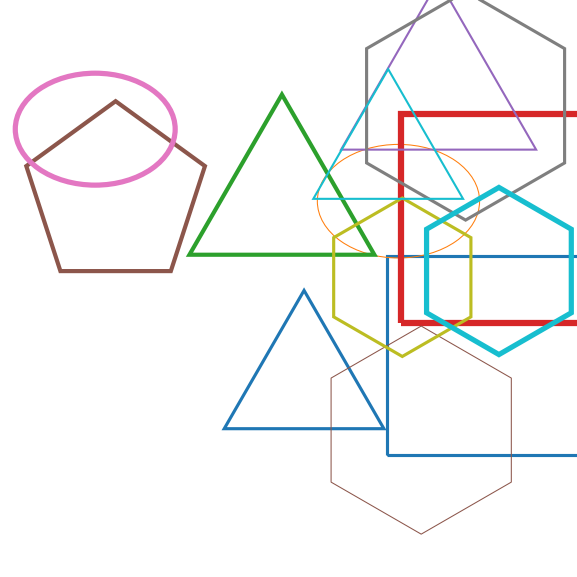[{"shape": "square", "thickness": 1.5, "radius": 0.86, "center": [0.843, 0.383]}, {"shape": "triangle", "thickness": 1.5, "radius": 0.8, "center": [0.527, 0.337]}, {"shape": "oval", "thickness": 0.5, "radius": 0.7, "center": [0.69, 0.651]}, {"shape": "triangle", "thickness": 2, "radius": 0.92, "center": [0.488, 0.65]}, {"shape": "square", "thickness": 3, "radius": 0.9, "center": [0.875, 0.62]}, {"shape": "triangle", "thickness": 1, "radius": 0.98, "center": [0.759, 0.838]}, {"shape": "pentagon", "thickness": 2, "radius": 0.81, "center": [0.2, 0.661]}, {"shape": "hexagon", "thickness": 0.5, "radius": 0.9, "center": [0.729, 0.254]}, {"shape": "oval", "thickness": 2.5, "radius": 0.69, "center": [0.165, 0.775]}, {"shape": "hexagon", "thickness": 1.5, "radius": 0.99, "center": [0.806, 0.816]}, {"shape": "hexagon", "thickness": 1.5, "radius": 0.69, "center": [0.697, 0.519]}, {"shape": "triangle", "thickness": 1, "radius": 0.75, "center": [0.672, 0.73]}, {"shape": "hexagon", "thickness": 2.5, "radius": 0.72, "center": [0.864, 0.53]}]